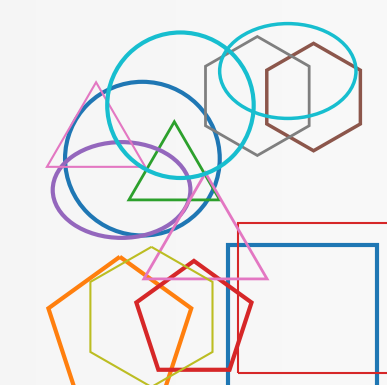[{"shape": "circle", "thickness": 3, "radius": 1.0, "center": [0.367, 0.588]}, {"shape": "square", "thickness": 3, "radius": 0.96, "center": [0.78, 0.172]}, {"shape": "pentagon", "thickness": 3, "radius": 0.97, "center": [0.309, 0.139]}, {"shape": "triangle", "thickness": 2, "radius": 0.68, "center": [0.45, 0.548]}, {"shape": "square", "thickness": 1.5, "radius": 0.97, "center": [0.808, 0.226]}, {"shape": "pentagon", "thickness": 3, "radius": 0.78, "center": [0.5, 0.166]}, {"shape": "oval", "thickness": 3, "radius": 0.89, "center": [0.314, 0.507]}, {"shape": "hexagon", "thickness": 2.5, "radius": 0.7, "center": [0.809, 0.748]}, {"shape": "triangle", "thickness": 1.5, "radius": 0.73, "center": [0.248, 0.64]}, {"shape": "triangle", "thickness": 2, "radius": 0.92, "center": [0.53, 0.367]}, {"shape": "hexagon", "thickness": 2, "radius": 0.77, "center": [0.664, 0.751]}, {"shape": "hexagon", "thickness": 1.5, "radius": 0.91, "center": [0.391, 0.177]}, {"shape": "circle", "thickness": 3, "radius": 0.94, "center": [0.466, 0.727]}, {"shape": "oval", "thickness": 2.5, "radius": 0.88, "center": [0.743, 0.816]}]